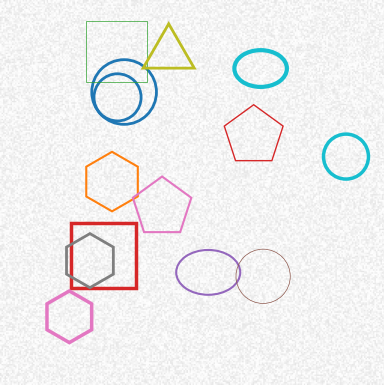[{"shape": "circle", "thickness": 2, "radius": 0.31, "center": [0.305, 0.747]}, {"shape": "circle", "thickness": 2, "radius": 0.42, "center": [0.322, 0.761]}, {"shape": "hexagon", "thickness": 1.5, "radius": 0.39, "center": [0.291, 0.528]}, {"shape": "square", "thickness": 0.5, "radius": 0.4, "center": [0.302, 0.867]}, {"shape": "square", "thickness": 2.5, "radius": 0.42, "center": [0.268, 0.336]}, {"shape": "pentagon", "thickness": 1, "radius": 0.4, "center": [0.659, 0.648]}, {"shape": "oval", "thickness": 1.5, "radius": 0.42, "center": [0.541, 0.293]}, {"shape": "circle", "thickness": 0.5, "radius": 0.35, "center": [0.683, 0.282]}, {"shape": "pentagon", "thickness": 1.5, "radius": 0.4, "center": [0.421, 0.462]}, {"shape": "hexagon", "thickness": 2.5, "radius": 0.34, "center": [0.18, 0.177]}, {"shape": "hexagon", "thickness": 2, "radius": 0.35, "center": [0.234, 0.323]}, {"shape": "triangle", "thickness": 2, "radius": 0.38, "center": [0.438, 0.861]}, {"shape": "circle", "thickness": 2.5, "radius": 0.29, "center": [0.899, 0.593]}, {"shape": "oval", "thickness": 3, "radius": 0.34, "center": [0.677, 0.822]}]